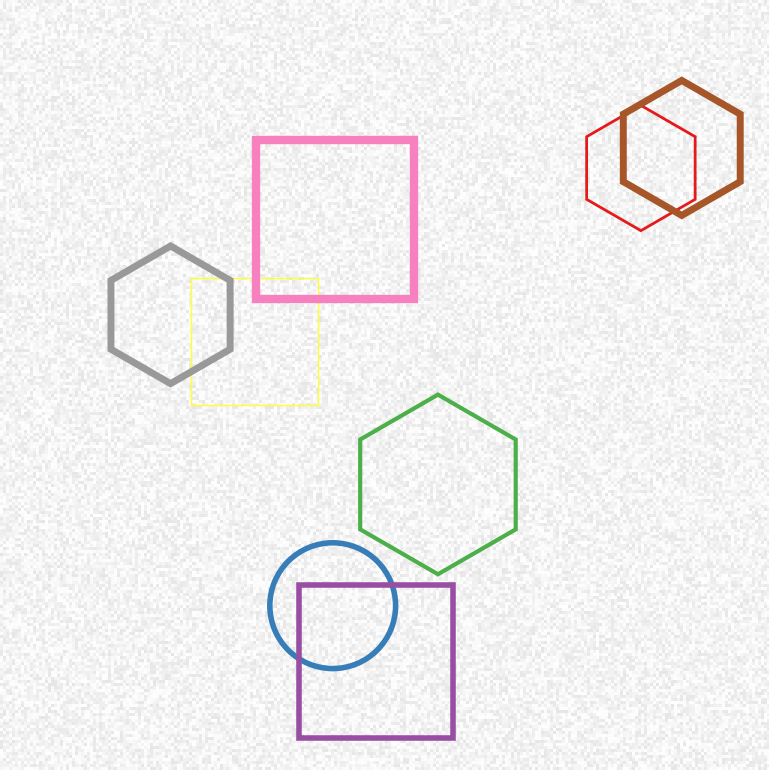[{"shape": "hexagon", "thickness": 1, "radius": 0.41, "center": [0.832, 0.782]}, {"shape": "circle", "thickness": 2, "radius": 0.41, "center": [0.432, 0.213]}, {"shape": "hexagon", "thickness": 1.5, "radius": 0.58, "center": [0.569, 0.371]}, {"shape": "square", "thickness": 2, "radius": 0.5, "center": [0.488, 0.141]}, {"shape": "square", "thickness": 0.5, "radius": 0.41, "center": [0.33, 0.556]}, {"shape": "hexagon", "thickness": 2.5, "radius": 0.44, "center": [0.885, 0.808]}, {"shape": "square", "thickness": 3, "radius": 0.51, "center": [0.435, 0.715]}, {"shape": "hexagon", "thickness": 2.5, "radius": 0.45, "center": [0.221, 0.591]}]